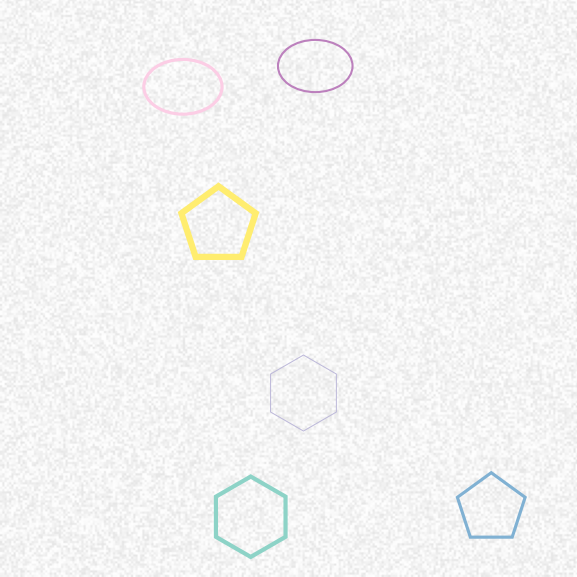[{"shape": "hexagon", "thickness": 2, "radius": 0.35, "center": [0.434, 0.104]}, {"shape": "hexagon", "thickness": 0.5, "radius": 0.33, "center": [0.526, 0.319]}, {"shape": "pentagon", "thickness": 1.5, "radius": 0.31, "center": [0.851, 0.119]}, {"shape": "oval", "thickness": 1.5, "radius": 0.34, "center": [0.317, 0.849]}, {"shape": "oval", "thickness": 1, "radius": 0.32, "center": [0.546, 0.885]}, {"shape": "pentagon", "thickness": 3, "radius": 0.34, "center": [0.378, 0.609]}]